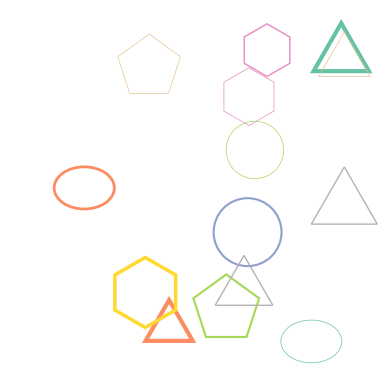[{"shape": "triangle", "thickness": 3, "radius": 0.41, "center": [0.886, 0.857]}, {"shape": "oval", "thickness": 0.5, "radius": 0.4, "center": [0.809, 0.113]}, {"shape": "triangle", "thickness": 3, "radius": 0.35, "center": [0.439, 0.15]}, {"shape": "oval", "thickness": 2, "radius": 0.39, "center": [0.219, 0.512]}, {"shape": "circle", "thickness": 1.5, "radius": 0.44, "center": [0.643, 0.397]}, {"shape": "hexagon", "thickness": 1, "radius": 0.34, "center": [0.694, 0.87]}, {"shape": "hexagon", "thickness": 0.5, "radius": 0.38, "center": [0.647, 0.749]}, {"shape": "circle", "thickness": 0.5, "radius": 0.37, "center": [0.662, 0.61]}, {"shape": "pentagon", "thickness": 1.5, "radius": 0.45, "center": [0.588, 0.197]}, {"shape": "hexagon", "thickness": 2.5, "radius": 0.46, "center": [0.377, 0.24]}, {"shape": "pentagon", "thickness": 0.5, "radius": 0.43, "center": [0.387, 0.826]}, {"shape": "triangle", "thickness": 0.5, "radius": 0.39, "center": [0.895, 0.84]}, {"shape": "triangle", "thickness": 1, "radius": 0.49, "center": [0.894, 0.467]}, {"shape": "triangle", "thickness": 1, "radius": 0.43, "center": [0.634, 0.25]}]